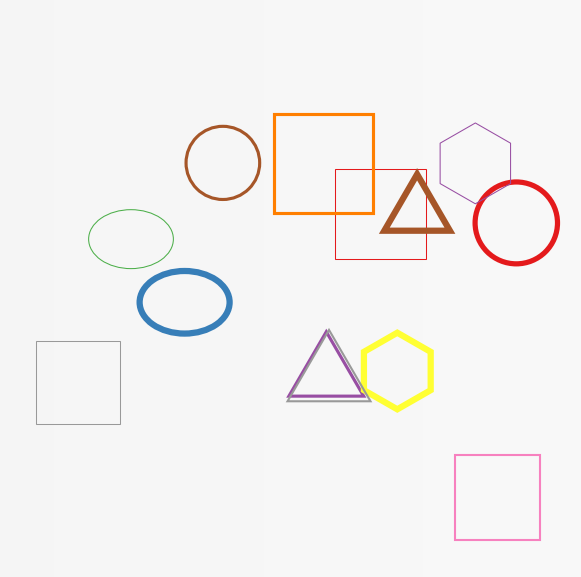[{"shape": "circle", "thickness": 2.5, "radius": 0.35, "center": [0.888, 0.613]}, {"shape": "square", "thickness": 0.5, "radius": 0.39, "center": [0.654, 0.629]}, {"shape": "oval", "thickness": 3, "radius": 0.39, "center": [0.318, 0.476]}, {"shape": "oval", "thickness": 0.5, "radius": 0.36, "center": [0.225, 0.585]}, {"shape": "hexagon", "thickness": 0.5, "radius": 0.35, "center": [0.818, 0.716]}, {"shape": "triangle", "thickness": 1.5, "radius": 0.37, "center": [0.561, 0.35]}, {"shape": "square", "thickness": 1.5, "radius": 0.43, "center": [0.557, 0.716]}, {"shape": "hexagon", "thickness": 3, "radius": 0.33, "center": [0.684, 0.357]}, {"shape": "circle", "thickness": 1.5, "radius": 0.32, "center": [0.383, 0.717]}, {"shape": "triangle", "thickness": 3, "radius": 0.33, "center": [0.718, 0.632]}, {"shape": "square", "thickness": 1, "radius": 0.36, "center": [0.856, 0.138]}, {"shape": "triangle", "thickness": 1, "radius": 0.41, "center": [0.566, 0.345]}, {"shape": "square", "thickness": 0.5, "radius": 0.36, "center": [0.133, 0.337]}]